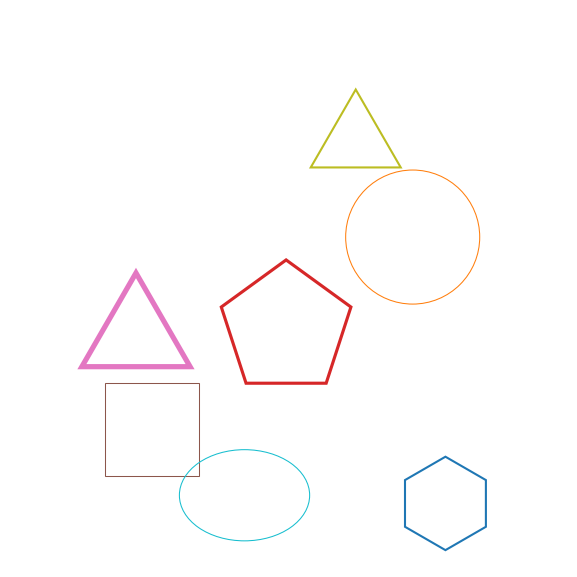[{"shape": "hexagon", "thickness": 1, "radius": 0.4, "center": [0.771, 0.127]}, {"shape": "circle", "thickness": 0.5, "radius": 0.58, "center": [0.715, 0.589]}, {"shape": "pentagon", "thickness": 1.5, "radius": 0.59, "center": [0.495, 0.431]}, {"shape": "square", "thickness": 0.5, "radius": 0.4, "center": [0.263, 0.255]}, {"shape": "triangle", "thickness": 2.5, "radius": 0.54, "center": [0.235, 0.418]}, {"shape": "triangle", "thickness": 1, "radius": 0.45, "center": [0.616, 0.754]}, {"shape": "oval", "thickness": 0.5, "radius": 0.56, "center": [0.423, 0.142]}]